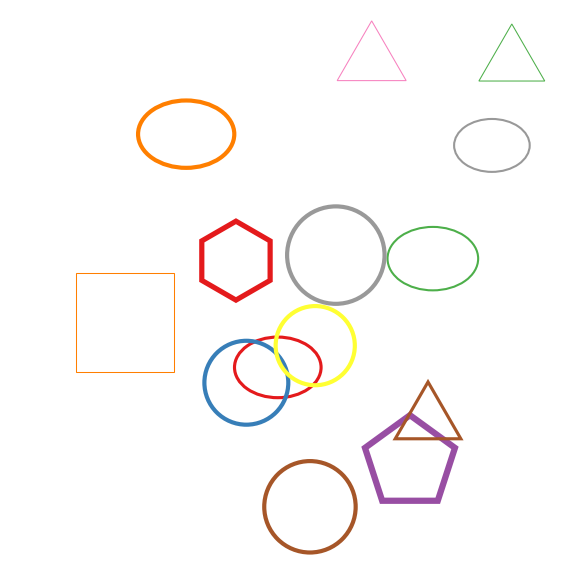[{"shape": "oval", "thickness": 1.5, "radius": 0.37, "center": [0.481, 0.363]}, {"shape": "hexagon", "thickness": 2.5, "radius": 0.34, "center": [0.409, 0.548]}, {"shape": "circle", "thickness": 2, "radius": 0.36, "center": [0.427, 0.336]}, {"shape": "oval", "thickness": 1, "radius": 0.39, "center": [0.75, 0.551]}, {"shape": "triangle", "thickness": 0.5, "radius": 0.33, "center": [0.886, 0.892]}, {"shape": "pentagon", "thickness": 3, "radius": 0.41, "center": [0.71, 0.198]}, {"shape": "oval", "thickness": 2, "radius": 0.42, "center": [0.322, 0.767]}, {"shape": "square", "thickness": 0.5, "radius": 0.43, "center": [0.216, 0.441]}, {"shape": "circle", "thickness": 2, "radius": 0.34, "center": [0.546, 0.401]}, {"shape": "circle", "thickness": 2, "radius": 0.4, "center": [0.537, 0.122]}, {"shape": "triangle", "thickness": 1.5, "radius": 0.33, "center": [0.741, 0.272]}, {"shape": "triangle", "thickness": 0.5, "radius": 0.34, "center": [0.644, 0.894]}, {"shape": "oval", "thickness": 1, "radius": 0.33, "center": [0.852, 0.747]}, {"shape": "circle", "thickness": 2, "radius": 0.42, "center": [0.582, 0.557]}]